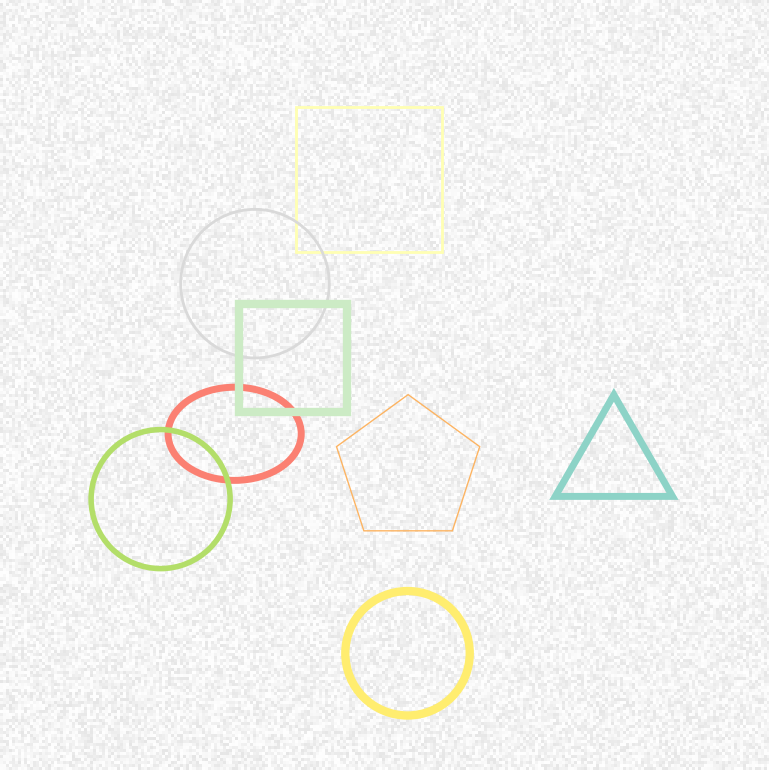[{"shape": "triangle", "thickness": 2.5, "radius": 0.44, "center": [0.797, 0.399]}, {"shape": "square", "thickness": 1, "radius": 0.47, "center": [0.479, 0.767]}, {"shape": "oval", "thickness": 2.5, "radius": 0.43, "center": [0.305, 0.437]}, {"shape": "pentagon", "thickness": 0.5, "radius": 0.49, "center": [0.53, 0.39]}, {"shape": "circle", "thickness": 2, "radius": 0.45, "center": [0.209, 0.352]}, {"shape": "circle", "thickness": 1, "radius": 0.48, "center": [0.331, 0.632]}, {"shape": "square", "thickness": 3, "radius": 0.35, "center": [0.38, 0.535]}, {"shape": "circle", "thickness": 3, "radius": 0.4, "center": [0.529, 0.152]}]